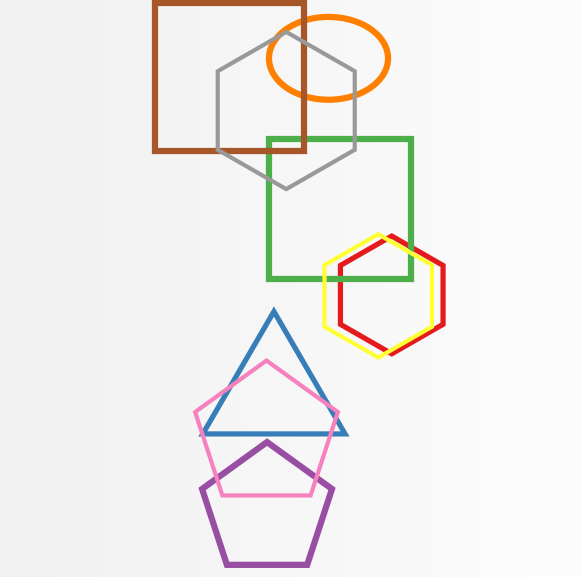[{"shape": "hexagon", "thickness": 2.5, "radius": 0.51, "center": [0.674, 0.488]}, {"shape": "triangle", "thickness": 2.5, "radius": 0.71, "center": [0.471, 0.318]}, {"shape": "square", "thickness": 3, "radius": 0.61, "center": [0.585, 0.637]}, {"shape": "pentagon", "thickness": 3, "radius": 0.59, "center": [0.459, 0.116]}, {"shape": "oval", "thickness": 3, "radius": 0.51, "center": [0.565, 0.898]}, {"shape": "hexagon", "thickness": 2, "radius": 0.53, "center": [0.651, 0.487]}, {"shape": "square", "thickness": 3, "radius": 0.64, "center": [0.394, 0.866]}, {"shape": "pentagon", "thickness": 2, "radius": 0.65, "center": [0.458, 0.246]}, {"shape": "hexagon", "thickness": 2, "radius": 0.68, "center": [0.492, 0.808]}]